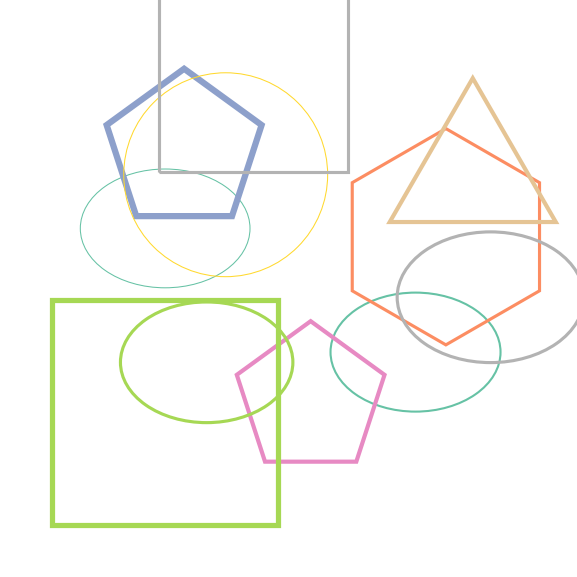[{"shape": "oval", "thickness": 0.5, "radius": 0.73, "center": [0.286, 0.604]}, {"shape": "oval", "thickness": 1, "radius": 0.74, "center": [0.72, 0.389]}, {"shape": "hexagon", "thickness": 1.5, "radius": 0.94, "center": [0.772, 0.589]}, {"shape": "pentagon", "thickness": 3, "radius": 0.71, "center": [0.319, 0.739]}, {"shape": "pentagon", "thickness": 2, "radius": 0.67, "center": [0.538, 0.308]}, {"shape": "oval", "thickness": 1.5, "radius": 0.75, "center": [0.358, 0.372]}, {"shape": "square", "thickness": 2.5, "radius": 0.97, "center": [0.286, 0.285]}, {"shape": "circle", "thickness": 0.5, "radius": 0.88, "center": [0.391, 0.697]}, {"shape": "triangle", "thickness": 2, "radius": 0.83, "center": [0.819, 0.698]}, {"shape": "oval", "thickness": 1.5, "radius": 0.81, "center": [0.849, 0.484]}, {"shape": "square", "thickness": 1.5, "radius": 0.81, "center": [0.439, 0.864]}]